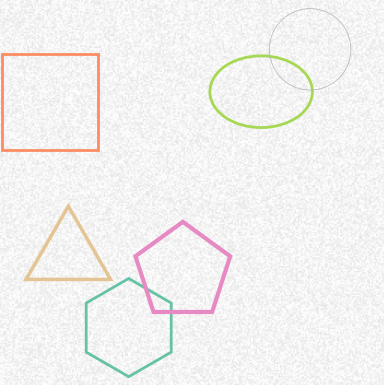[{"shape": "hexagon", "thickness": 2, "radius": 0.64, "center": [0.334, 0.149]}, {"shape": "square", "thickness": 2, "radius": 0.62, "center": [0.129, 0.735]}, {"shape": "pentagon", "thickness": 3, "radius": 0.65, "center": [0.475, 0.294]}, {"shape": "oval", "thickness": 2, "radius": 0.67, "center": [0.678, 0.762]}, {"shape": "triangle", "thickness": 2.5, "radius": 0.63, "center": [0.177, 0.338]}, {"shape": "circle", "thickness": 0.5, "radius": 0.53, "center": [0.806, 0.872]}]